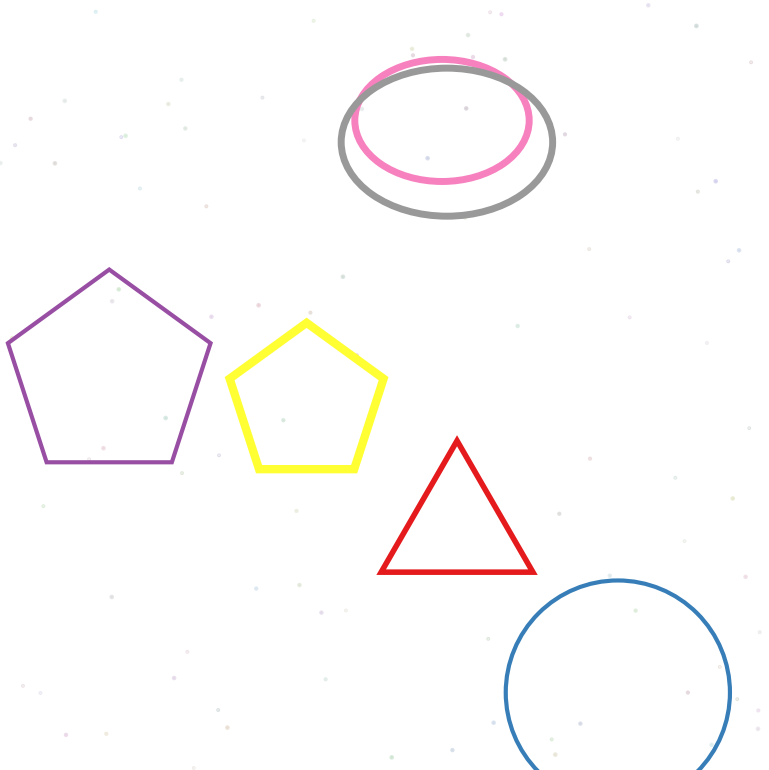[{"shape": "triangle", "thickness": 2, "radius": 0.57, "center": [0.594, 0.314]}, {"shape": "circle", "thickness": 1.5, "radius": 0.73, "center": [0.802, 0.101]}, {"shape": "pentagon", "thickness": 1.5, "radius": 0.69, "center": [0.142, 0.512]}, {"shape": "pentagon", "thickness": 3, "radius": 0.53, "center": [0.398, 0.476]}, {"shape": "oval", "thickness": 2.5, "radius": 0.57, "center": [0.574, 0.844]}, {"shape": "oval", "thickness": 2.5, "radius": 0.69, "center": [0.58, 0.815]}]